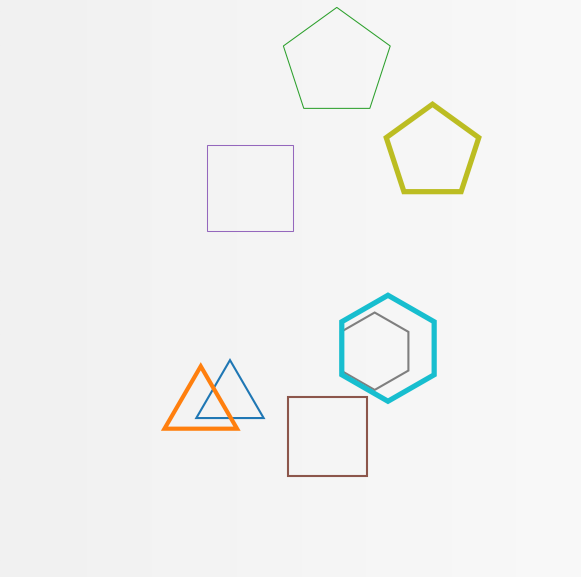[{"shape": "triangle", "thickness": 1, "radius": 0.33, "center": [0.396, 0.309]}, {"shape": "triangle", "thickness": 2, "radius": 0.36, "center": [0.345, 0.293]}, {"shape": "pentagon", "thickness": 0.5, "radius": 0.48, "center": [0.579, 0.89]}, {"shape": "square", "thickness": 0.5, "radius": 0.37, "center": [0.43, 0.674]}, {"shape": "square", "thickness": 1, "radius": 0.34, "center": [0.563, 0.243]}, {"shape": "hexagon", "thickness": 1, "radius": 0.34, "center": [0.645, 0.391]}, {"shape": "pentagon", "thickness": 2.5, "radius": 0.42, "center": [0.744, 0.735]}, {"shape": "hexagon", "thickness": 2.5, "radius": 0.46, "center": [0.667, 0.396]}]